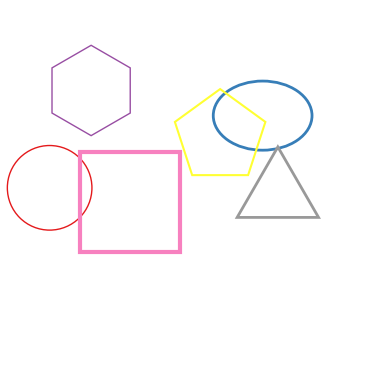[{"shape": "circle", "thickness": 1, "radius": 0.55, "center": [0.129, 0.512]}, {"shape": "oval", "thickness": 2, "radius": 0.64, "center": [0.682, 0.7]}, {"shape": "hexagon", "thickness": 1, "radius": 0.59, "center": [0.237, 0.765]}, {"shape": "pentagon", "thickness": 1.5, "radius": 0.62, "center": [0.572, 0.645]}, {"shape": "square", "thickness": 3, "radius": 0.65, "center": [0.337, 0.476]}, {"shape": "triangle", "thickness": 2, "radius": 0.61, "center": [0.722, 0.496]}]